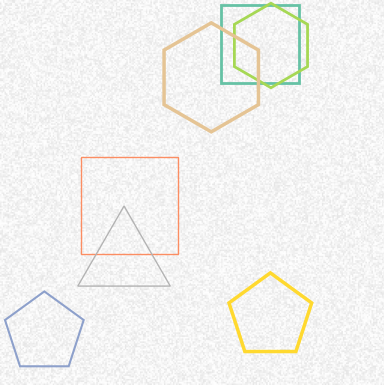[{"shape": "square", "thickness": 2, "radius": 0.5, "center": [0.676, 0.886]}, {"shape": "square", "thickness": 1, "radius": 0.63, "center": [0.336, 0.467]}, {"shape": "pentagon", "thickness": 1.5, "radius": 0.54, "center": [0.115, 0.136]}, {"shape": "hexagon", "thickness": 2, "radius": 0.55, "center": [0.704, 0.882]}, {"shape": "pentagon", "thickness": 2.5, "radius": 0.56, "center": [0.702, 0.178]}, {"shape": "hexagon", "thickness": 2.5, "radius": 0.71, "center": [0.549, 0.799]}, {"shape": "triangle", "thickness": 1, "radius": 0.69, "center": [0.322, 0.326]}]